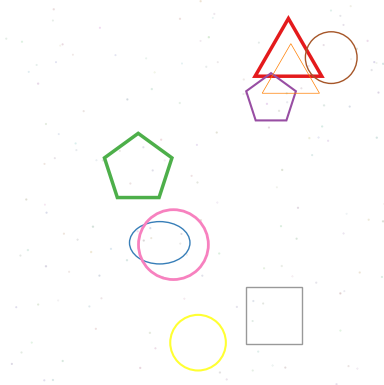[{"shape": "triangle", "thickness": 2.5, "radius": 0.5, "center": [0.749, 0.852]}, {"shape": "oval", "thickness": 1, "radius": 0.39, "center": [0.415, 0.369]}, {"shape": "pentagon", "thickness": 2.5, "radius": 0.46, "center": [0.359, 0.561]}, {"shape": "pentagon", "thickness": 1.5, "radius": 0.34, "center": [0.704, 0.742]}, {"shape": "triangle", "thickness": 0.5, "radius": 0.43, "center": [0.755, 0.801]}, {"shape": "circle", "thickness": 1.5, "radius": 0.36, "center": [0.514, 0.11]}, {"shape": "circle", "thickness": 1, "radius": 0.34, "center": [0.86, 0.85]}, {"shape": "circle", "thickness": 2, "radius": 0.45, "center": [0.45, 0.365]}, {"shape": "square", "thickness": 1, "radius": 0.37, "center": [0.712, 0.182]}]